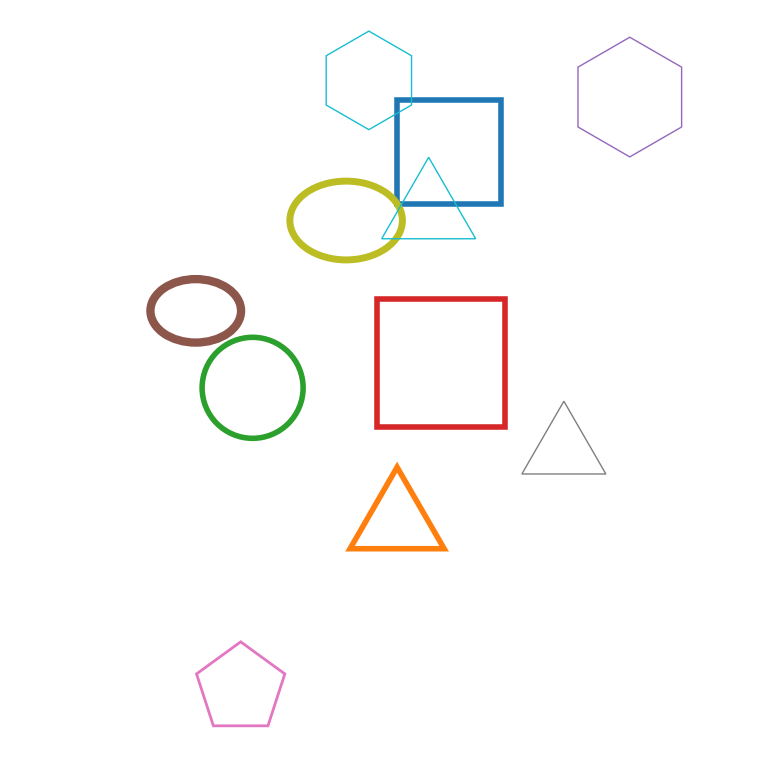[{"shape": "square", "thickness": 2, "radius": 0.34, "center": [0.583, 0.803]}, {"shape": "triangle", "thickness": 2, "radius": 0.35, "center": [0.516, 0.323]}, {"shape": "circle", "thickness": 2, "radius": 0.33, "center": [0.328, 0.496]}, {"shape": "square", "thickness": 2, "radius": 0.41, "center": [0.573, 0.528]}, {"shape": "hexagon", "thickness": 0.5, "radius": 0.39, "center": [0.818, 0.874]}, {"shape": "oval", "thickness": 3, "radius": 0.29, "center": [0.254, 0.596]}, {"shape": "pentagon", "thickness": 1, "radius": 0.3, "center": [0.313, 0.106]}, {"shape": "triangle", "thickness": 0.5, "radius": 0.31, "center": [0.732, 0.416]}, {"shape": "oval", "thickness": 2.5, "radius": 0.37, "center": [0.45, 0.714]}, {"shape": "triangle", "thickness": 0.5, "radius": 0.35, "center": [0.557, 0.725]}, {"shape": "hexagon", "thickness": 0.5, "radius": 0.32, "center": [0.479, 0.896]}]